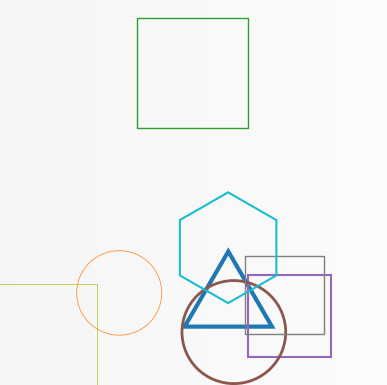[{"shape": "triangle", "thickness": 3, "radius": 0.65, "center": [0.589, 0.217]}, {"shape": "circle", "thickness": 0.5, "radius": 0.55, "center": [0.308, 0.239]}, {"shape": "square", "thickness": 1, "radius": 0.72, "center": [0.496, 0.81]}, {"shape": "square", "thickness": 1.5, "radius": 0.53, "center": [0.747, 0.18]}, {"shape": "circle", "thickness": 2, "radius": 0.67, "center": [0.603, 0.137]}, {"shape": "square", "thickness": 1, "radius": 0.51, "center": [0.734, 0.234]}, {"shape": "square", "thickness": 0.5, "radius": 0.72, "center": [0.105, 0.119]}, {"shape": "hexagon", "thickness": 1.5, "radius": 0.72, "center": [0.589, 0.357]}]